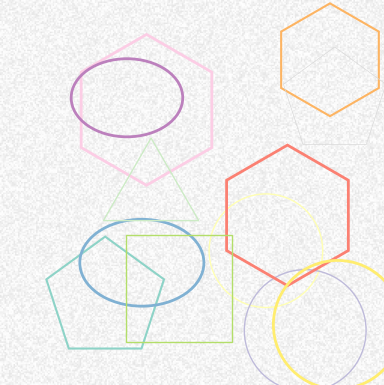[{"shape": "pentagon", "thickness": 1.5, "radius": 0.8, "center": [0.273, 0.225]}, {"shape": "circle", "thickness": 1, "radius": 0.74, "center": [0.691, 0.349]}, {"shape": "circle", "thickness": 1, "radius": 0.79, "center": [0.793, 0.142]}, {"shape": "hexagon", "thickness": 2, "radius": 0.91, "center": [0.747, 0.441]}, {"shape": "oval", "thickness": 2, "radius": 0.81, "center": [0.368, 0.318]}, {"shape": "hexagon", "thickness": 1.5, "radius": 0.73, "center": [0.857, 0.845]}, {"shape": "square", "thickness": 1, "radius": 0.69, "center": [0.465, 0.25]}, {"shape": "hexagon", "thickness": 2, "radius": 0.98, "center": [0.38, 0.715]}, {"shape": "pentagon", "thickness": 0.5, "radius": 0.7, "center": [0.869, 0.738]}, {"shape": "oval", "thickness": 2, "radius": 0.72, "center": [0.33, 0.746]}, {"shape": "triangle", "thickness": 1, "radius": 0.71, "center": [0.392, 0.498]}, {"shape": "circle", "thickness": 2, "radius": 0.83, "center": [0.877, 0.157]}]